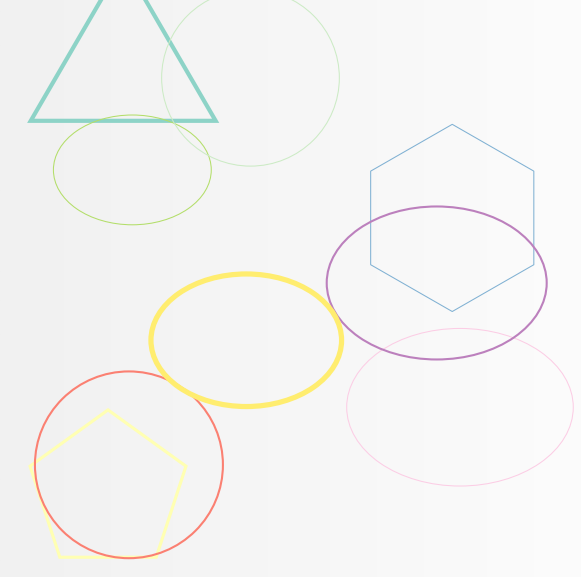[{"shape": "triangle", "thickness": 2, "radius": 0.92, "center": [0.212, 0.882]}, {"shape": "pentagon", "thickness": 1.5, "radius": 0.71, "center": [0.186, 0.148]}, {"shape": "circle", "thickness": 1, "radius": 0.81, "center": [0.222, 0.194]}, {"shape": "hexagon", "thickness": 0.5, "radius": 0.81, "center": [0.778, 0.622]}, {"shape": "oval", "thickness": 0.5, "radius": 0.68, "center": [0.228, 0.705]}, {"shape": "oval", "thickness": 0.5, "radius": 0.97, "center": [0.791, 0.294]}, {"shape": "oval", "thickness": 1, "radius": 0.95, "center": [0.751, 0.509]}, {"shape": "circle", "thickness": 0.5, "radius": 0.76, "center": [0.431, 0.864]}, {"shape": "oval", "thickness": 2.5, "radius": 0.82, "center": [0.424, 0.41]}]